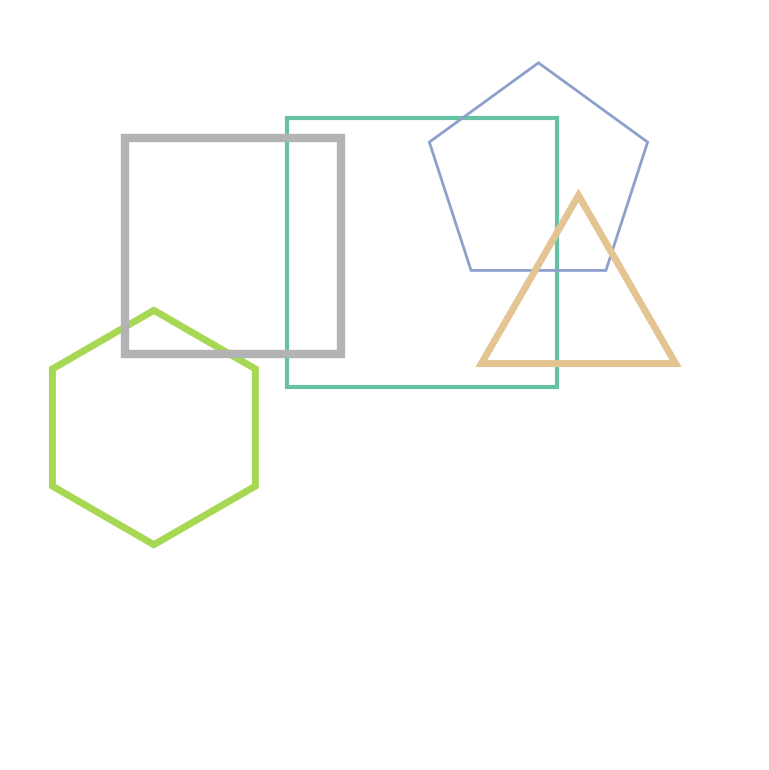[{"shape": "square", "thickness": 1.5, "radius": 0.87, "center": [0.548, 0.672]}, {"shape": "pentagon", "thickness": 1, "radius": 0.75, "center": [0.699, 0.769]}, {"shape": "hexagon", "thickness": 2.5, "radius": 0.76, "center": [0.2, 0.445]}, {"shape": "triangle", "thickness": 2.5, "radius": 0.73, "center": [0.751, 0.601]}, {"shape": "square", "thickness": 3, "radius": 0.7, "center": [0.302, 0.681]}]